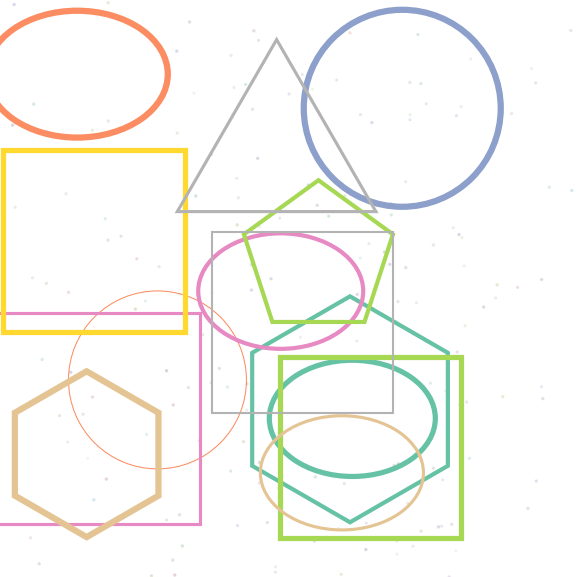[{"shape": "oval", "thickness": 2.5, "radius": 0.72, "center": [0.61, 0.275]}, {"shape": "hexagon", "thickness": 2, "radius": 0.98, "center": [0.606, 0.29]}, {"shape": "oval", "thickness": 3, "radius": 0.78, "center": [0.134, 0.871]}, {"shape": "circle", "thickness": 0.5, "radius": 0.77, "center": [0.273, 0.341]}, {"shape": "circle", "thickness": 3, "radius": 0.85, "center": [0.697, 0.812]}, {"shape": "oval", "thickness": 2, "radius": 0.71, "center": [0.486, 0.495]}, {"shape": "square", "thickness": 1.5, "radius": 0.91, "center": [0.164, 0.275]}, {"shape": "pentagon", "thickness": 2, "radius": 0.68, "center": [0.551, 0.551]}, {"shape": "square", "thickness": 2.5, "radius": 0.78, "center": [0.642, 0.224]}, {"shape": "square", "thickness": 2.5, "radius": 0.79, "center": [0.163, 0.582]}, {"shape": "oval", "thickness": 1.5, "radius": 0.71, "center": [0.592, 0.18]}, {"shape": "hexagon", "thickness": 3, "radius": 0.72, "center": [0.15, 0.213]}, {"shape": "square", "thickness": 1, "radius": 0.78, "center": [0.524, 0.441]}, {"shape": "triangle", "thickness": 1.5, "radius": 0.99, "center": [0.479, 0.732]}]